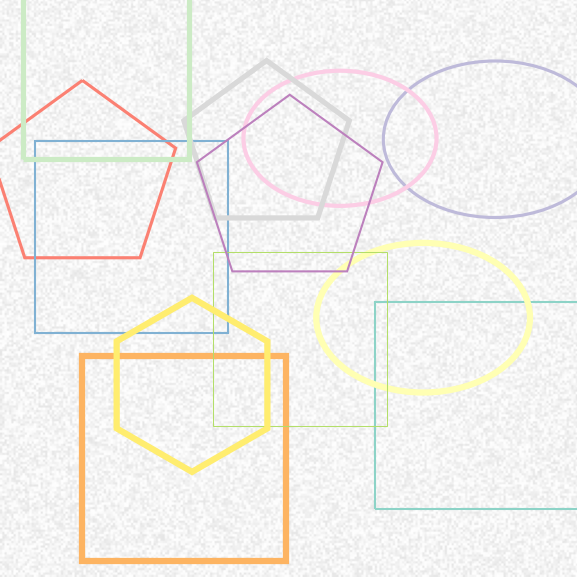[{"shape": "square", "thickness": 1, "radius": 0.89, "center": [0.829, 0.297]}, {"shape": "oval", "thickness": 3, "radius": 0.93, "center": [0.733, 0.449]}, {"shape": "oval", "thickness": 1.5, "radius": 0.97, "center": [0.857, 0.758]}, {"shape": "pentagon", "thickness": 1.5, "radius": 0.85, "center": [0.143, 0.69]}, {"shape": "square", "thickness": 1, "radius": 0.83, "center": [0.228, 0.589]}, {"shape": "square", "thickness": 3, "radius": 0.89, "center": [0.319, 0.206]}, {"shape": "square", "thickness": 0.5, "radius": 0.75, "center": [0.519, 0.412]}, {"shape": "oval", "thickness": 2, "radius": 0.84, "center": [0.589, 0.76]}, {"shape": "pentagon", "thickness": 2.5, "radius": 0.75, "center": [0.462, 0.744]}, {"shape": "pentagon", "thickness": 1, "radius": 0.85, "center": [0.502, 0.666]}, {"shape": "square", "thickness": 2.5, "radius": 0.72, "center": [0.184, 0.867]}, {"shape": "hexagon", "thickness": 3, "radius": 0.75, "center": [0.333, 0.333]}]